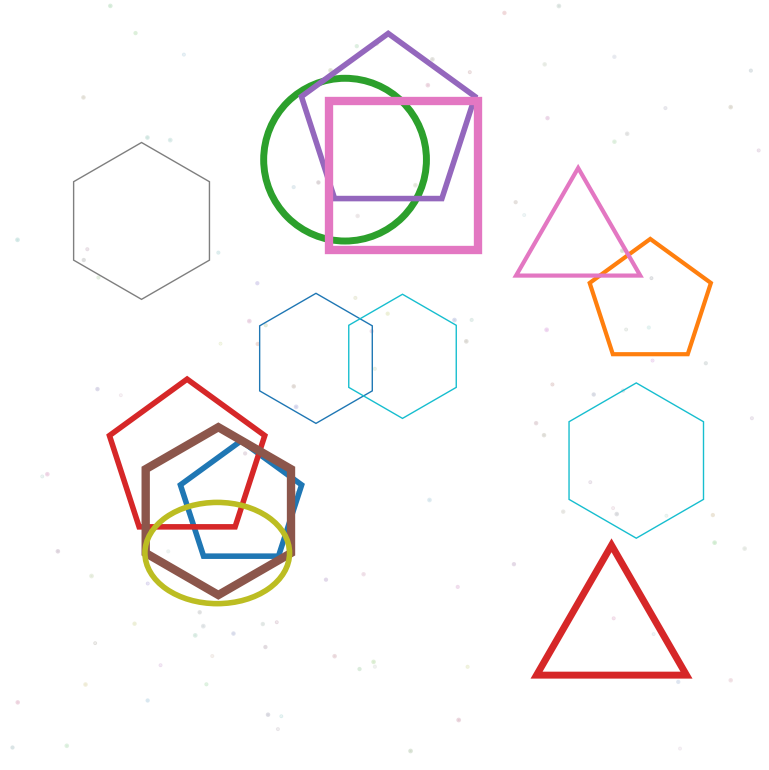[{"shape": "hexagon", "thickness": 0.5, "radius": 0.42, "center": [0.41, 0.535]}, {"shape": "pentagon", "thickness": 2, "radius": 0.41, "center": [0.313, 0.345]}, {"shape": "pentagon", "thickness": 1.5, "radius": 0.41, "center": [0.845, 0.607]}, {"shape": "circle", "thickness": 2.5, "radius": 0.53, "center": [0.448, 0.793]}, {"shape": "pentagon", "thickness": 2, "radius": 0.53, "center": [0.243, 0.402]}, {"shape": "triangle", "thickness": 2.5, "radius": 0.56, "center": [0.794, 0.179]}, {"shape": "pentagon", "thickness": 2, "radius": 0.59, "center": [0.504, 0.838]}, {"shape": "hexagon", "thickness": 3, "radius": 0.54, "center": [0.284, 0.336]}, {"shape": "square", "thickness": 3, "radius": 0.48, "center": [0.524, 0.772]}, {"shape": "triangle", "thickness": 1.5, "radius": 0.47, "center": [0.751, 0.689]}, {"shape": "hexagon", "thickness": 0.5, "radius": 0.51, "center": [0.184, 0.713]}, {"shape": "oval", "thickness": 2, "radius": 0.47, "center": [0.282, 0.282]}, {"shape": "hexagon", "thickness": 0.5, "radius": 0.4, "center": [0.523, 0.537]}, {"shape": "hexagon", "thickness": 0.5, "radius": 0.5, "center": [0.826, 0.402]}]